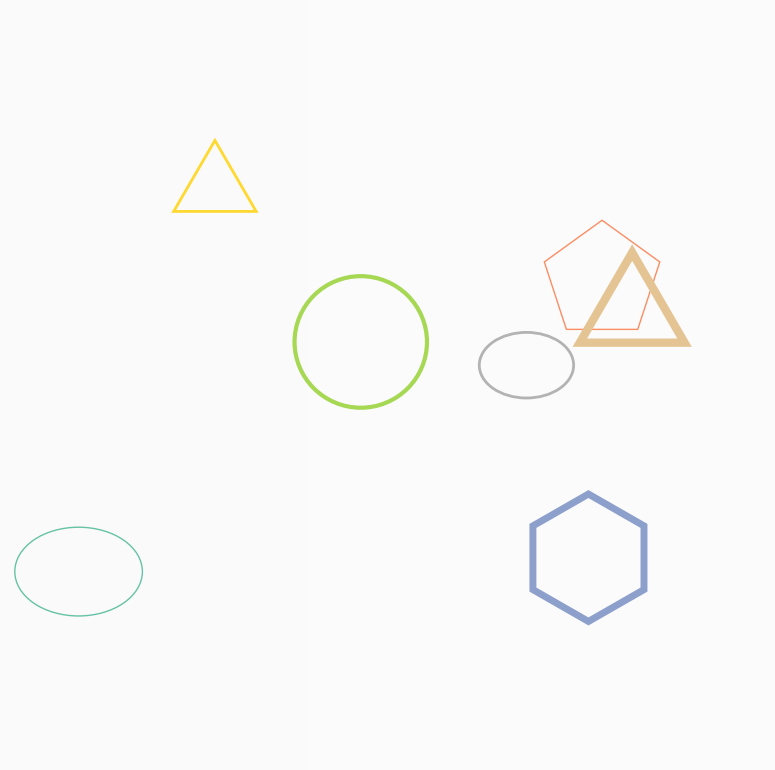[{"shape": "oval", "thickness": 0.5, "radius": 0.41, "center": [0.101, 0.258]}, {"shape": "pentagon", "thickness": 0.5, "radius": 0.39, "center": [0.777, 0.636]}, {"shape": "hexagon", "thickness": 2.5, "radius": 0.41, "center": [0.759, 0.276]}, {"shape": "circle", "thickness": 1.5, "radius": 0.43, "center": [0.466, 0.556]}, {"shape": "triangle", "thickness": 1, "radius": 0.31, "center": [0.277, 0.756]}, {"shape": "triangle", "thickness": 3, "radius": 0.39, "center": [0.816, 0.594]}, {"shape": "oval", "thickness": 1, "radius": 0.3, "center": [0.679, 0.526]}]